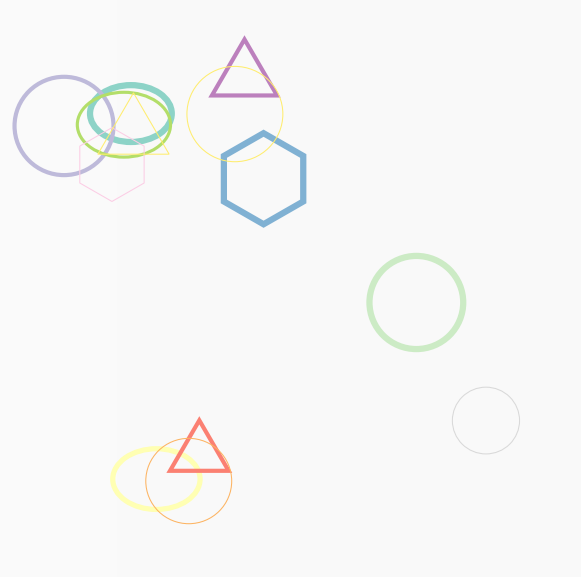[{"shape": "oval", "thickness": 3, "radius": 0.35, "center": [0.225, 0.802]}, {"shape": "oval", "thickness": 2.5, "radius": 0.38, "center": [0.269, 0.17]}, {"shape": "circle", "thickness": 2, "radius": 0.43, "center": [0.11, 0.781]}, {"shape": "triangle", "thickness": 2, "radius": 0.29, "center": [0.343, 0.213]}, {"shape": "hexagon", "thickness": 3, "radius": 0.39, "center": [0.453, 0.69]}, {"shape": "circle", "thickness": 0.5, "radius": 0.37, "center": [0.325, 0.166]}, {"shape": "oval", "thickness": 1.5, "radius": 0.4, "center": [0.213, 0.783]}, {"shape": "hexagon", "thickness": 0.5, "radius": 0.32, "center": [0.193, 0.714]}, {"shape": "circle", "thickness": 0.5, "radius": 0.29, "center": [0.836, 0.271]}, {"shape": "triangle", "thickness": 2, "radius": 0.32, "center": [0.421, 0.866]}, {"shape": "circle", "thickness": 3, "radius": 0.4, "center": [0.716, 0.475]}, {"shape": "triangle", "thickness": 0.5, "radius": 0.35, "center": [0.23, 0.768]}, {"shape": "circle", "thickness": 0.5, "radius": 0.41, "center": [0.404, 0.802]}]